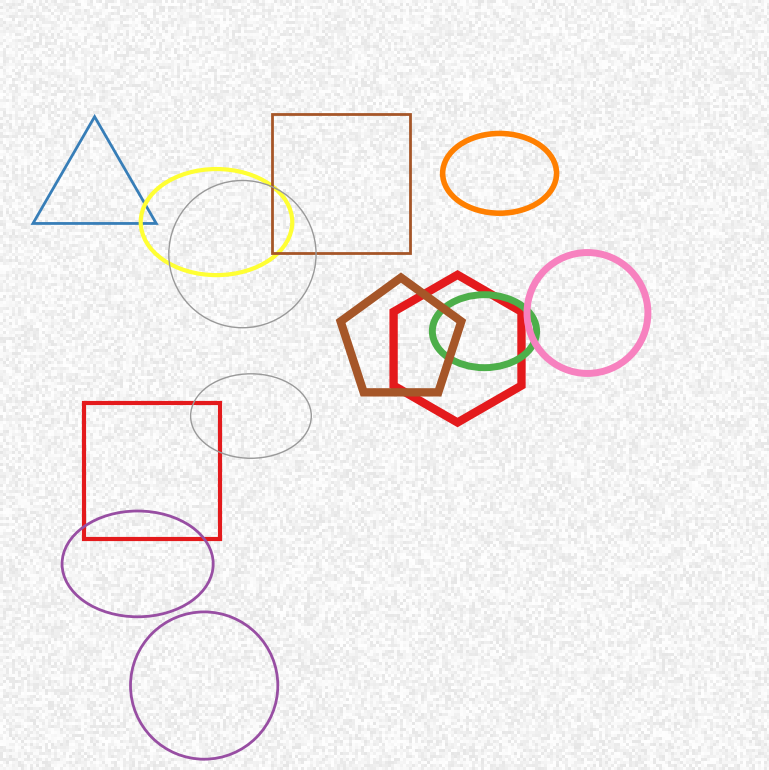[{"shape": "square", "thickness": 1.5, "radius": 0.44, "center": [0.198, 0.388]}, {"shape": "hexagon", "thickness": 3, "radius": 0.48, "center": [0.594, 0.547]}, {"shape": "triangle", "thickness": 1, "radius": 0.46, "center": [0.123, 0.756]}, {"shape": "oval", "thickness": 2.5, "radius": 0.34, "center": [0.629, 0.57]}, {"shape": "oval", "thickness": 1, "radius": 0.49, "center": [0.179, 0.268]}, {"shape": "circle", "thickness": 1, "radius": 0.48, "center": [0.265, 0.11]}, {"shape": "oval", "thickness": 2, "radius": 0.37, "center": [0.649, 0.775]}, {"shape": "oval", "thickness": 1.5, "radius": 0.49, "center": [0.281, 0.712]}, {"shape": "pentagon", "thickness": 3, "radius": 0.41, "center": [0.521, 0.557]}, {"shape": "square", "thickness": 1, "radius": 0.45, "center": [0.443, 0.762]}, {"shape": "circle", "thickness": 2.5, "radius": 0.39, "center": [0.763, 0.594]}, {"shape": "circle", "thickness": 0.5, "radius": 0.48, "center": [0.315, 0.67]}, {"shape": "oval", "thickness": 0.5, "radius": 0.39, "center": [0.326, 0.46]}]